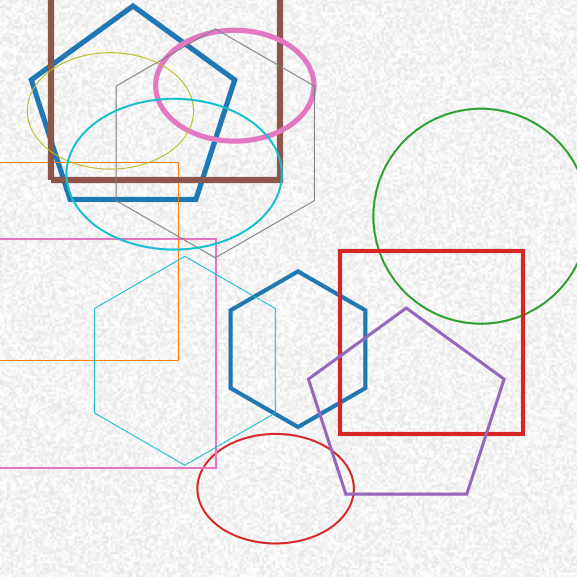[{"shape": "hexagon", "thickness": 2, "radius": 0.67, "center": [0.516, 0.394]}, {"shape": "pentagon", "thickness": 2.5, "radius": 0.93, "center": [0.23, 0.804]}, {"shape": "square", "thickness": 0.5, "radius": 0.86, "center": [0.137, 0.547]}, {"shape": "circle", "thickness": 1, "radius": 0.93, "center": [0.833, 0.625]}, {"shape": "oval", "thickness": 1, "radius": 0.68, "center": [0.477, 0.153]}, {"shape": "square", "thickness": 2, "radius": 0.8, "center": [0.747, 0.406]}, {"shape": "pentagon", "thickness": 1.5, "radius": 0.89, "center": [0.704, 0.288]}, {"shape": "square", "thickness": 3, "radius": 0.99, "center": [0.287, 0.886]}, {"shape": "square", "thickness": 1, "radius": 0.99, "center": [0.175, 0.387]}, {"shape": "oval", "thickness": 2.5, "radius": 0.69, "center": [0.407, 0.851]}, {"shape": "hexagon", "thickness": 0.5, "radius": 0.99, "center": [0.373, 0.751]}, {"shape": "oval", "thickness": 0.5, "radius": 0.72, "center": [0.191, 0.807]}, {"shape": "hexagon", "thickness": 0.5, "radius": 0.9, "center": [0.32, 0.374]}, {"shape": "oval", "thickness": 1, "radius": 0.93, "center": [0.302, 0.698]}]